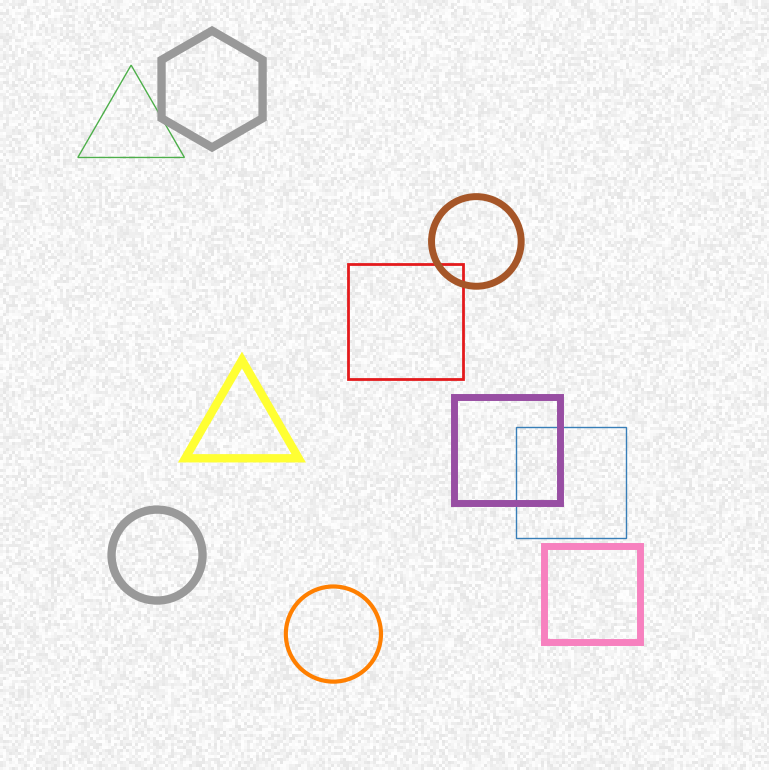[{"shape": "square", "thickness": 1, "radius": 0.37, "center": [0.526, 0.582]}, {"shape": "square", "thickness": 0.5, "radius": 0.36, "center": [0.742, 0.373]}, {"shape": "triangle", "thickness": 0.5, "radius": 0.4, "center": [0.17, 0.835]}, {"shape": "square", "thickness": 2.5, "radius": 0.34, "center": [0.659, 0.415]}, {"shape": "circle", "thickness": 1.5, "radius": 0.31, "center": [0.433, 0.177]}, {"shape": "triangle", "thickness": 3, "radius": 0.43, "center": [0.314, 0.447]}, {"shape": "circle", "thickness": 2.5, "radius": 0.29, "center": [0.619, 0.686]}, {"shape": "square", "thickness": 2.5, "radius": 0.31, "center": [0.769, 0.228]}, {"shape": "hexagon", "thickness": 3, "radius": 0.38, "center": [0.275, 0.884]}, {"shape": "circle", "thickness": 3, "radius": 0.3, "center": [0.204, 0.279]}]